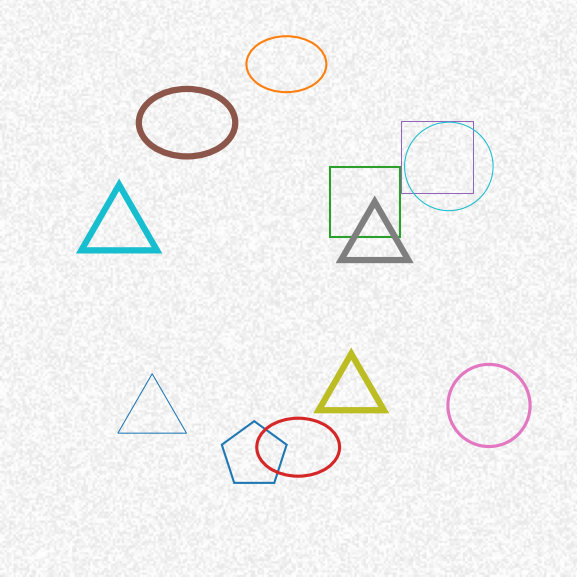[{"shape": "triangle", "thickness": 0.5, "radius": 0.34, "center": [0.264, 0.283]}, {"shape": "pentagon", "thickness": 1, "radius": 0.3, "center": [0.44, 0.211]}, {"shape": "oval", "thickness": 1, "radius": 0.35, "center": [0.496, 0.888]}, {"shape": "square", "thickness": 1, "radius": 0.3, "center": [0.633, 0.65]}, {"shape": "oval", "thickness": 1.5, "radius": 0.36, "center": [0.516, 0.225]}, {"shape": "square", "thickness": 0.5, "radius": 0.31, "center": [0.756, 0.727]}, {"shape": "oval", "thickness": 3, "radius": 0.42, "center": [0.324, 0.787]}, {"shape": "circle", "thickness": 1.5, "radius": 0.36, "center": [0.847, 0.297]}, {"shape": "triangle", "thickness": 3, "radius": 0.34, "center": [0.649, 0.582]}, {"shape": "triangle", "thickness": 3, "radius": 0.33, "center": [0.608, 0.321]}, {"shape": "circle", "thickness": 0.5, "radius": 0.38, "center": [0.777, 0.711]}, {"shape": "triangle", "thickness": 3, "radius": 0.38, "center": [0.206, 0.603]}]